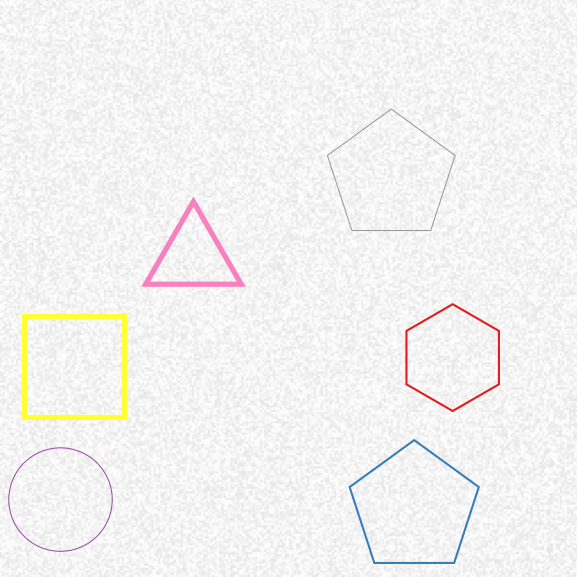[{"shape": "hexagon", "thickness": 1, "radius": 0.46, "center": [0.784, 0.38]}, {"shape": "pentagon", "thickness": 1, "radius": 0.59, "center": [0.717, 0.119]}, {"shape": "circle", "thickness": 0.5, "radius": 0.45, "center": [0.105, 0.134]}, {"shape": "square", "thickness": 2.5, "radius": 0.44, "center": [0.128, 0.365]}, {"shape": "triangle", "thickness": 2.5, "radius": 0.48, "center": [0.335, 0.555]}, {"shape": "pentagon", "thickness": 0.5, "radius": 0.58, "center": [0.678, 0.694]}]